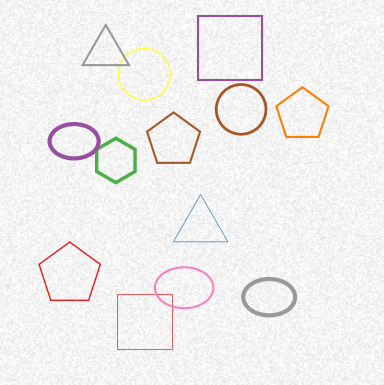[{"shape": "square", "thickness": 0.5, "radius": 0.36, "center": [0.376, 0.164]}, {"shape": "pentagon", "thickness": 1, "radius": 0.42, "center": [0.181, 0.288]}, {"shape": "triangle", "thickness": 0.5, "radius": 0.41, "center": [0.521, 0.413]}, {"shape": "hexagon", "thickness": 2.5, "radius": 0.29, "center": [0.301, 0.583]}, {"shape": "oval", "thickness": 3, "radius": 0.32, "center": [0.193, 0.633]}, {"shape": "square", "thickness": 1.5, "radius": 0.41, "center": [0.597, 0.875]}, {"shape": "pentagon", "thickness": 1.5, "radius": 0.36, "center": [0.785, 0.702]}, {"shape": "circle", "thickness": 1, "radius": 0.34, "center": [0.375, 0.807]}, {"shape": "circle", "thickness": 2, "radius": 0.32, "center": [0.626, 0.716]}, {"shape": "pentagon", "thickness": 1.5, "radius": 0.36, "center": [0.451, 0.636]}, {"shape": "oval", "thickness": 1.5, "radius": 0.38, "center": [0.478, 0.253]}, {"shape": "oval", "thickness": 3, "radius": 0.34, "center": [0.699, 0.228]}, {"shape": "triangle", "thickness": 1.5, "radius": 0.35, "center": [0.275, 0.866]}]